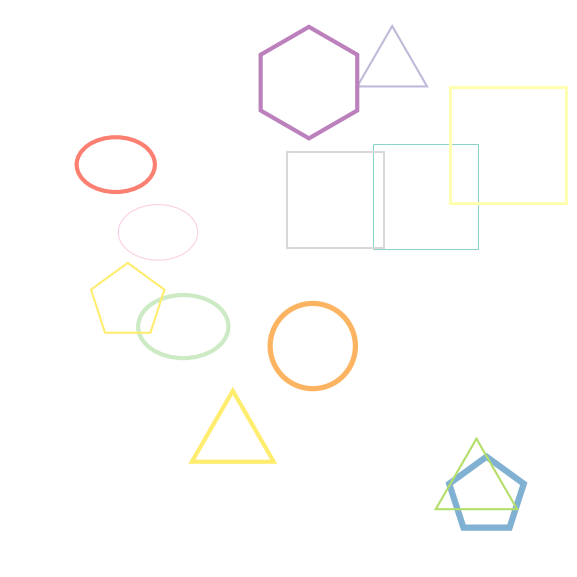[{"shape": "square", "thickness": 0.5, "radius": 0.45, "center": [0.737, 0.659]}, {"shape": "square", "thickness": 1.5, "radius": 0.5, "center": [0.88, 0.748]}, {"shape": "triangle", "thickness": 1, "radius": 0.35, "center": [0.679, 0.884]}, {"shape": "oval", "thickness": 2, "radius": 0.34, "center": [0.2, 0.714]}, {"shape": "pentagon", "thickness": 3, "radius": 0.34, "center": [0.842, 0.14]}, {"shape": "circle", "thickness": 2.5, "radius": 0.37, "center": [0.542, 0.4]}, {"shape": "triangle", "thickness": 1, "radius": 0.41, "center": [0.825, 0.158]}, {"shape": "oval", "thickness": 0.5, "radius": 0.34, "center": [0.274, 0.597]}, {"shape": "square", "thickness": 1, "radius": 0.42, "center": [0.58, 0.653]}, {"shape": "hexagon", "thickness": 2, "radius": 0.48, "center": [0.535, 0.856]}, {"shape": "oval", "thickness": 2, "radius": 0.39, "center": [0.317, 0.434]}, {"shape": "triangle", "thickness": 2, "radius": 0.41, "center": [0.403, 0.241]}, {"shape": "pentagon", "thickness": 1, "radius": 0.33, "center": [0.221, 0.477]}]